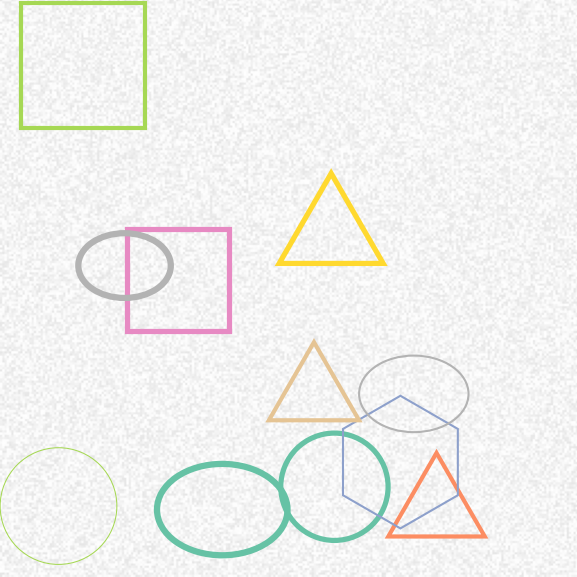[{"shape": "oval", "thickness": 3, "radius": 0.57, "center": [0.385, 0.117]}, {"shape": "circle", "thickness": 2.5, "radius": 0.46, "center": [0.579, 0.156]}, {"shape": "triangle", "thickness": 2, "radius": 0.48, "center": [0.756, 0.118]}, {"shape": "hexagon", "thickness": 1, "radius": 0.57, "center": [0.693, 0.199]}, {"shape": "square", "thickness": 2.5, "radius": 0.44, "center": [0.309, 0.514]}, {"shape": "circle", "thickness": 0.5, "radius": 0.51, "center": [0.101, 0.123]}, {"shape": "square", "thickness": 2, "radius": 0.54, "center": [0.144, 0.886]}, {"shape": "triangle", "thickness": 2.5, "radius": 0.52, "center": [0.573, 0.595]}, {"shape": "triangle", "thickness": 2, "radius": 0.45, "center": [0.544, 0.316]}, {"shape": "oval", "thickness": 1, "radius": 0.47, "center": [0.717, 0.317]}, {"shape": "oval", "thickness": 3, "radius": 0.4, "center": [0.216, 0.539]}]